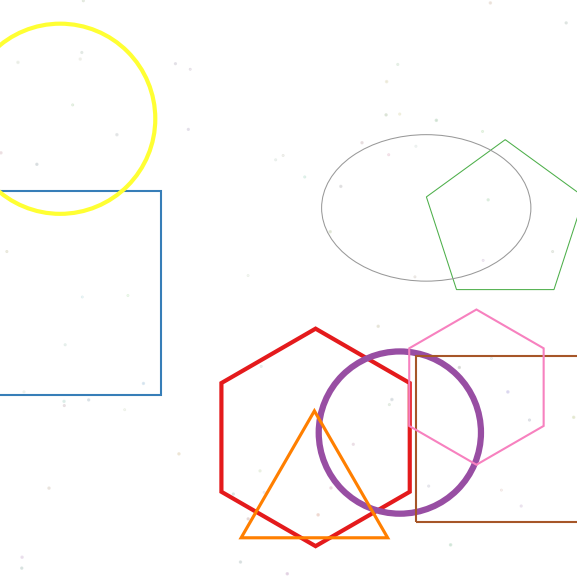[{"shape": "hexagon", "thickness": 2, "radius": 0.94, "center": [0.546, 0.242]}, {"shape": "square", "thickness": 1, "radius": 0.88, "center": [0.103, 0.492]}, {"shape": "pentagon", "thickness": 0.5, "radius": 0.72, "center": [0.875, 0.614]}, {"shape": "circle", "thickness": 3, "radius": 0.7, "center": [0.692, 0.25]}, {"shape": "triangle", "thickness": 1.5, "radius": 0.73, "center": [0.544, 0.141]}, {"shape": "circle", "thickness": 2, "radius": 0.82, "center": [0.104, 0.793]}, {"shape": "square", "thickness": 1, "radius": 0.72, "center": [0.864, 0.238]}, {"shape": "hexagon", "thickness": 1, "radius": 0.67, "center": [0.825, 0.329]}, {"shape": "oval", "thickness": 0.5, "radius": 0.91, "center": [0.738, 0.639]}]